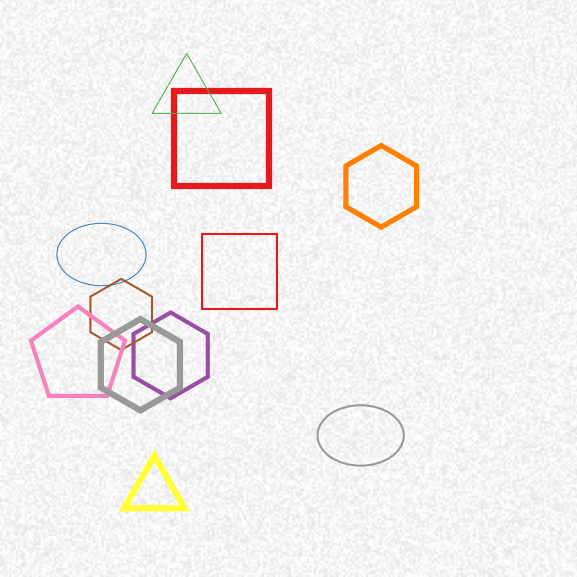[{"shape": "square", "thickness": 1, "radius": 0.32, "center": [0.415, 0.529]}, {"shape": "square", "thickness": 3, "radius": 0.41, "center": [0.384, 0.759]}, {"shape": "oval", "thickness": 0.5, "radius": 0.39, "center": [0.176, 0.558]}, {"shape": "triangle", "thickness": 0.5, "radius": 0.35, "center": [0.323, 0.837]}, {"shape": "hexagon", "thickness": 2, "radius": 0.37, "center": [0.296, 0.384]}, {"shape": "hexagon", "thickness": 2.5, "radius": 0.35, "center": [0.66, 0.676]}, {"shape": "triangle", "thickness": 3, "radius": 0.3, "center": [0.267, 0.149]}, {"shape": "hexagon", "thickness": 1, "radius": 0.31, "center": [0.21, 0.455]}, {"shape": "pentagon", "thickness": 2, "radius": 0.43, "center": [0.135, 0.383]}, {"shape": "oval", "thickness": 1, "radius": 0.37, "center": [0.625, 0.245]}, {"shape": "hexagon", "thickness": 3, "radius": 0.4, "center": [0.243, 0.368]}]